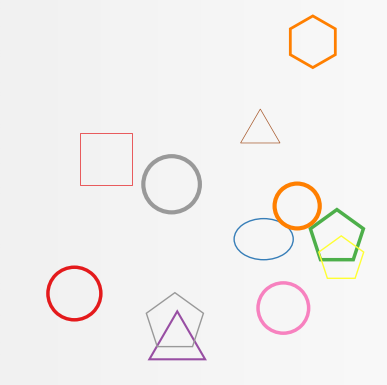[{"shape": "square", "thickness": 0.5, "radius": 0.33, "center": [0.274, 0.587]}, {"shape": "circle", "thickness": 2.5, "radius": 0.34, "center": [0.192, 0.238]}, {"shape": "oval", "thickness": 1, "radius": 0.38, "center": [0.68, 0.379]}, {"shape": "pentagon", "thickness": 2.5, "radius": 0.36, "center": [0.869, 0.384]}, {"shape": "triangle", "thickness": 1.5, "radius": 0.42, "center": [0.457, 0.108]}, {"shape": "circle", "thickness": 3, "radius": 0.29, "center": [0.767, 0.465]}, {"shape": "hexagon", "thickness": 2, "radius": 0.34, "center": [0.807, 0.892]}, {"shape": "pentagon", "thickness": 1, "radius": 0.3, "center": [0.881, 0.326]}, {"shape": "triangle", "thickness": 0.5, "radius": 0.29, "center": [0.672, 0.658]}, {"shape": "circle", "thickness": 2.5, "radius": 0.33, "center": [0.731, 0.2]}, {"shape": "pentagon", "thickness": 1, "radius": 0.39, "center": [0.451, 0.162]}, {"shape": "circle", "thickness": 3, "radius": 0.36, "center": [0.443, 0.521]}]